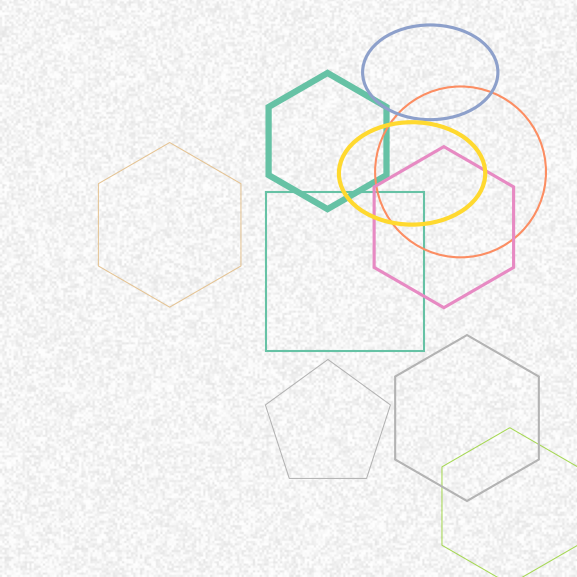[{"shape": "hexagon", "thickness": 3, "radius": 0.59, "center": [0.567, 0.755]}, {"shape": "square", "thickness": 1, "radius": 0.69, "center": [0.597, 0.529]}, {"shape": "circle", "thickness": 1, "radius": 0.74, "center": [0.797, 0.701]}, {"shape": "oval", "thickness": 1.5, "radius": 0.59, "center": [0.745, 0.874]}, {"shape": "hexagon", "thickness": 1.5, "radius": 0.7, "center": [0.769, 0.606]}, {"shape": "hexagon", "thickness": 0.5, "radius": 0.68, "center": [0.883, 0.123]}, {"shape": "oval", "thickness": 2, "radius": 0.63, "center": [0.714, 0.699]}, {"shape": "hexagon", "thickness": 0.5, "radius": 0.71, "center": [0.294, 0.61]}, {"shape": "hexagon", "thickness": 1, "radius": 0.72, "center": [0.809, 0.275]}, {"shape": "pentagon", "thickness": 0.5, "radius": 0.57, "center": [0.568, 0.263]}]